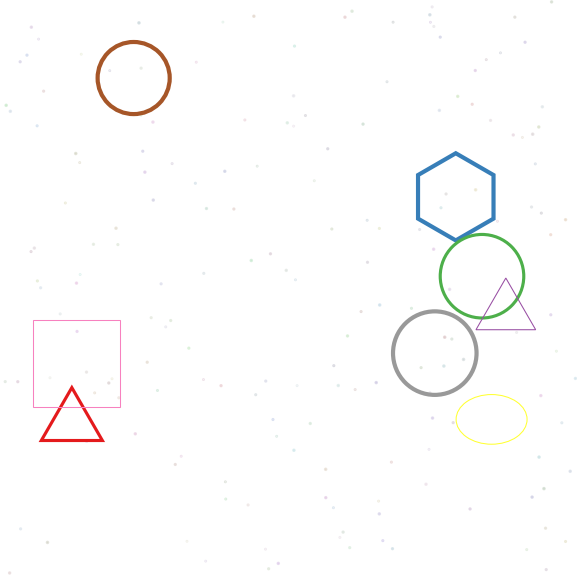[{"shape": "triangle", "thickness": 1.5, "radius": 0.31, "center": [0.124, 0.267]}, {"shape": "hexagon", "thickness": 2, "radius": 0.38, "center": [0.789, 0.658]}, {"shape": "circle", "thickness": 1.5, "radius": 0.36, "center": [0.835, 0.521]}, {"shape": "triangle", "thickness": 0.5, "radius": 0.3, "center": [0.876, 0.458]}, {"shape": "oval", "thickness": 0.5, "radius": 0.31, "center": [0.851, 0.273]}, {"shape": "circle", "thickness": 2, "radius": 0.31, "center": [0.231, 0.864]}, {"shape": "square", "thickness": 0.5, "radius": 0.37, "center": [0.132, 0.369]}, {"shape": "circle", "thickness": 2, "radius": 0.36, "center": [0.753, 0.388]}]